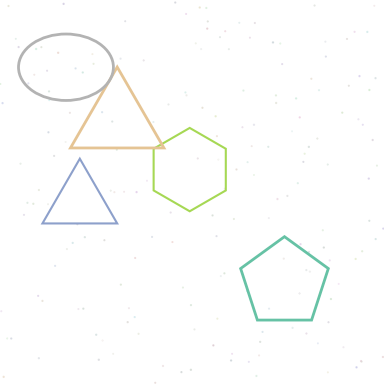[{"shape": "pentagon", "thickness": 2, "radius": 0.6, "center": [0.739, 0.266]}, {"shape": "triangle", "thickness": 1.5, "radius": 0.56, "center": [0.207, 0.476]}, {"shape": "hexagon", "thickness": 1.5, "radius": 0.54, "center": [0.493, 0.559]}, {"shape": "triangle", "thickness": 2, "radius": 0.7, "center": [0.304, 0.686]}, {"shape": "oval", "thickness": 2, "radius": 0.62, "center": [0.171, 0.825]}]